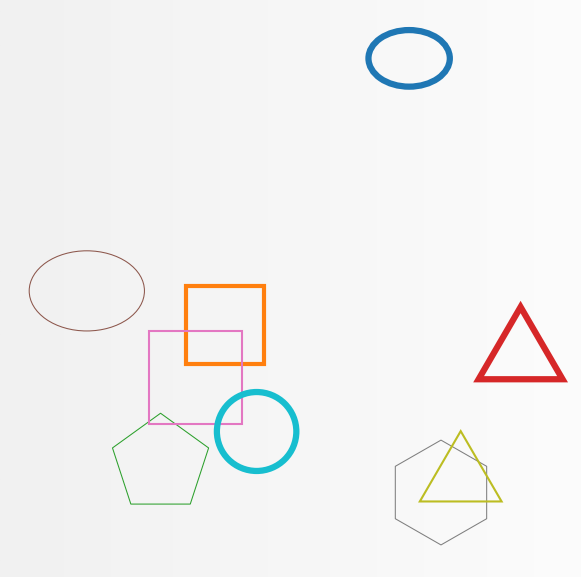[{"shape": "oval", "thickness": 3, "radius": 0.35, "center": [0.704, 0.898]}, {"shape": "square", "thickness": 2, "radius": 0.34, "center": [0.387, 0.436]}, {"shape": "pentagon", "thickness": 0.5, "radius": 0.43, "center": [0.276, 0.197]}, {"shape": "triangle", "thickness": 3, "radius": 0.42, "center": [0.896, 0.384]}, {"shape": "oval", "thickness": 0.5, "radius": 0.5, "center": [0.149, 0.495]}, {"shape": "square", "thickness": 1, "radius": 0.4, "center": [0.336, 0.346]}, {"shape": "hexagon", "thickness": 0.5, "radius": 0.45, "center": [0.759, 0.146]}, {"shape": "triangle", "thickness": 1, "radius": 0.41, "center": [0.793, 0.171]}, {"shape": "circle", "thickness": 3, "radius": 0.34, "center": [0.441, 0.252]}]